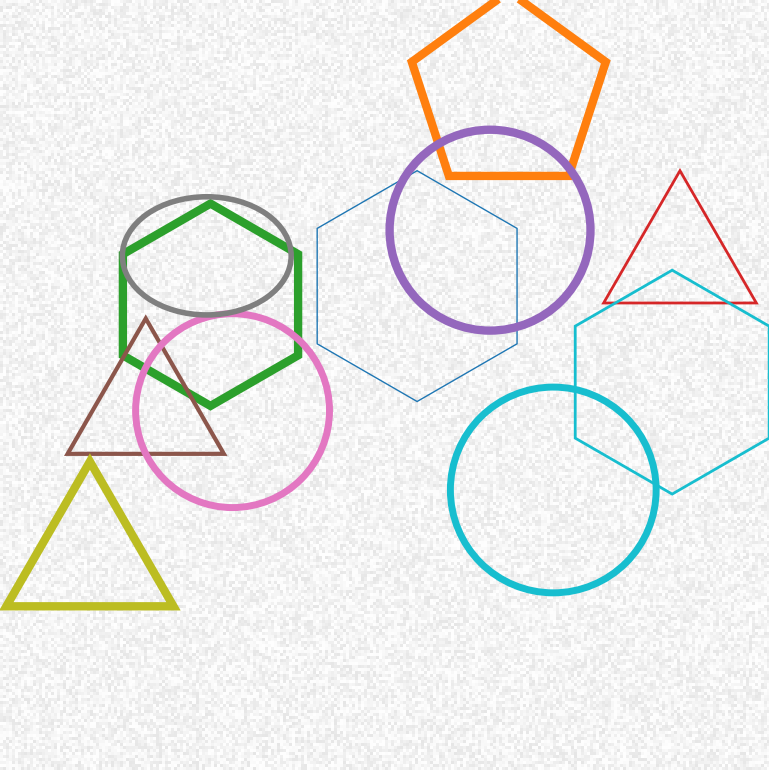[{"shape": "hexagon", "thickness": 0.5, "radius": 0.75, "center": [0.542, 0.628]}, {"shape": "pentagon", "thickness": 3, "radius": 0.66, "center": [0.661, 0.879]}, {"shape": "hexagon", "thickness": 3, "radius": 0.66, "center": [0.273, 0.604]}, {"shape": "triangle", "thickness": 1, "radius": 0.57, "center": [0.883, 0.664]}, {"shape": "circle", "thickness": 3, "radius": 0.65, "center": [0.636, 0.701]}, {"shape": "triangle", "thickness": 1.5, "radius": 0.59, "center": [0.189, 0.469]}, {"shape": "circle", "thickness": 2.5, "radius": 0.63, "center": [0.302, 0.467]}, {"shape": "oval", "thickness": 2, "radius": 0.55, "center": [0.269, 0.668]}, {"shape": "triangle", "thickness": 3, "radius": 0.63, "center": [0.117, 0.275]}, {"shape": "hexagon", "thickness": 1, "radius": 0.73, "center": [0.873, 0.504]}, {"shape": "circle", "thickness": 2.5, "radius": 0.67, "center": [0.719, 0.364]}]